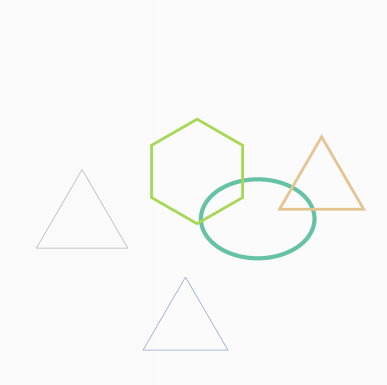[{"shape": "oval", "thickness": 3, "radius": 0.73, "center": [0.665, 0.432]}, {"shape": "triangle", "thickness": 0.5, "radius": 0.63, "center": [0.479, 0.154]}, {"shape": "hexagon", "thickness": 2, "radius": 0.68, "center": [0.509, 0.555]}, {"shape": "triangle", "thickness": 2, "radius": 0.63, "center": [0.83, 0.519]}, {"shape": "triangle", "thickness": 0.5, "radius": 0.68, "center": [0.212, 0.424]}]